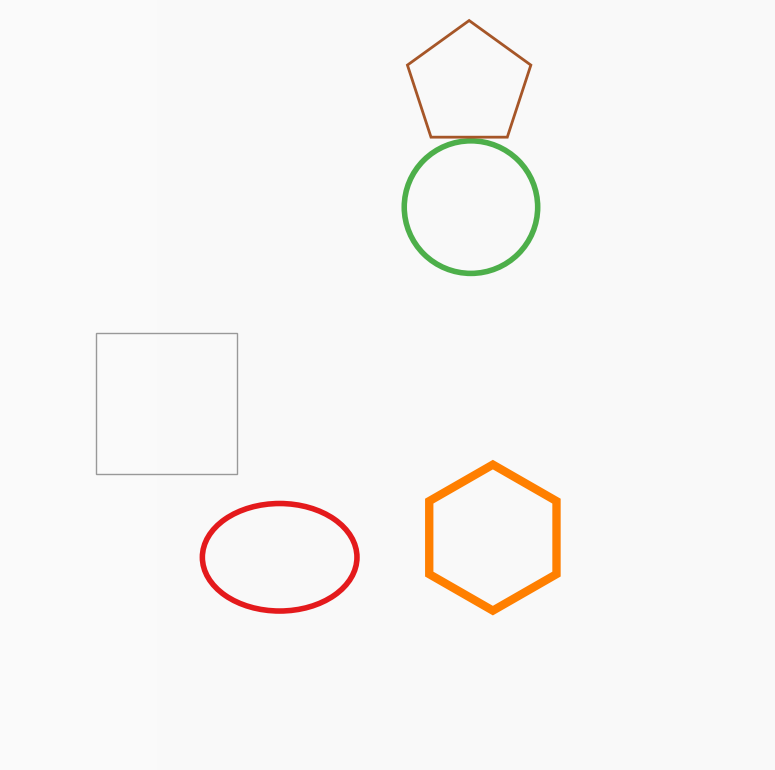[{"shape": "oval", "thickness": 2, "radius": 0.5, "center": [0.361, 0.276]}, {"shape": "circle", "thickness": 2, "radius": 0.43, "center": [0.608, 0.731]}, {"shape": "hexagon", "thickness": 3, "radius": 0.47, "center": [0.636, 0.302]}, {"shape": "pentagon", "thickness": 1, "radius": 0.42, "center": [0.605, 0.89]}, {"shape": "square", "thickness": 0.5, "radius": 0.46, "center": [0.215, 0.476]}]